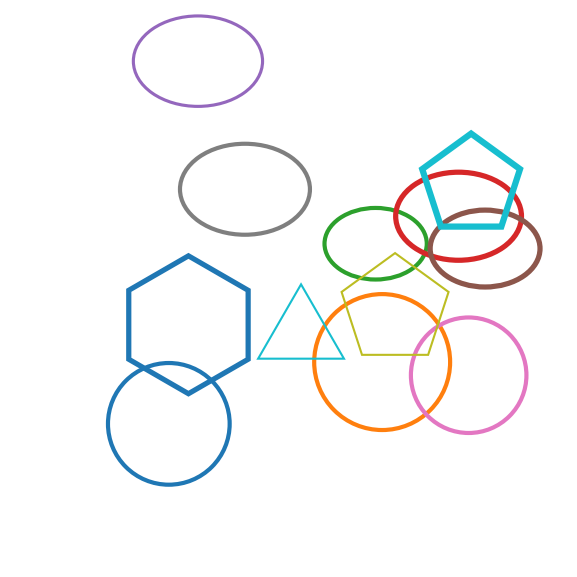[{"shape": "circle", "thickness": 2, "radius": 0.53, "center": [0.292, 0.265]}, {"shape": "hexagon", "thickness": 2.5, "radius": 0.6, "center": [0.326, 0.437]}, {"shape": "circle", "thickness": 2, "radius": 0.59, "center": [0.662, 0.372]}, {"shape": "oval", "thickness": 2, "radius": 0.44, "center": [0.65, 0.577]}, {"shape": "oval", "thickness": 2.5, "radius": 0.54, "center": [0.794, 0.625]}, {"shape": "oval", "thickness": 1.5, "radius": 0.56, "center": [0.343, 0.893]}, {"shape": "oval", "thickness": 2.5, "radius": 0.48, "center": [0.84, 0.569]}, {"shape": "circle", "thickness": 2, "radius": 0.5, "center": [0.812, 0.349]}, {"shape": "oval", "thickness": 2, "radius": 0.56, "center": [0.424, 0.671]}, {"shape": "pentagon", "thickness": 1, "radius": 0.49, "center": [0.684, 0.463]}, {"shape": "pentagon", "thickness": 3, "radius": 0.45, "center": [0.816, 0.679]}, {"shape": "triangle", "thickness": 1, "radius": 0.43, "center": [0.521, 0.421]}]